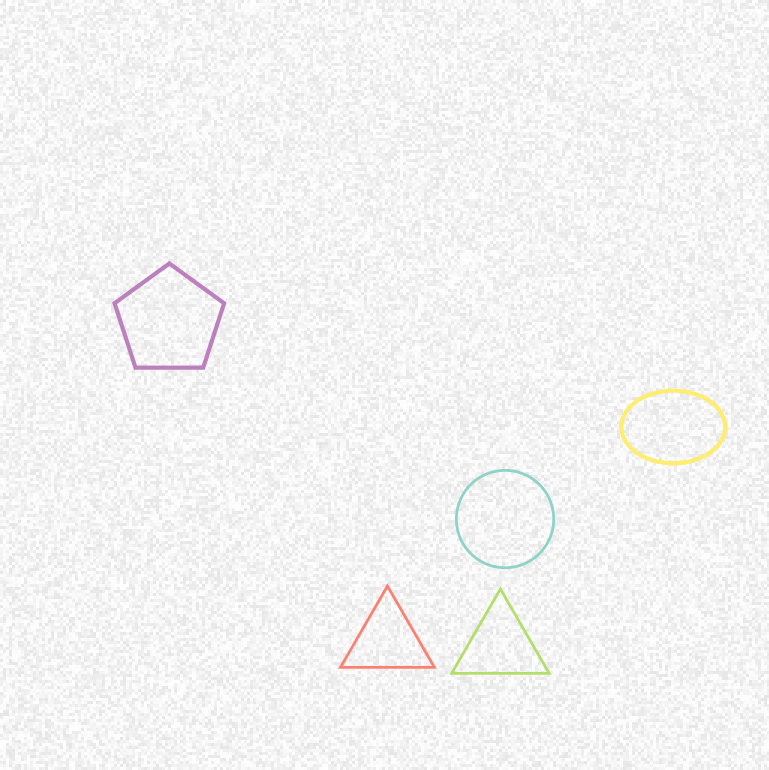[{"shape": "circle", "thickness": 1, "radius": 0.32, "center": [0.656, 0.326]}, {"shape": "triangle", "thickness": 1, "radius": 0.35, "center": [0.503, 0.169]}, {"shape": "triangle", "thickness": 1, "radius": 0.37, "center": [0.65, 0.162]}, {"shape": "pentagon", "thickness": 1.5, "radius": 0.37, "center": [0.22, 0.583]}, {"shape": "oval", "thickness": 1.5, "radius": 0.34, "center": [0.874, 0.445]}]